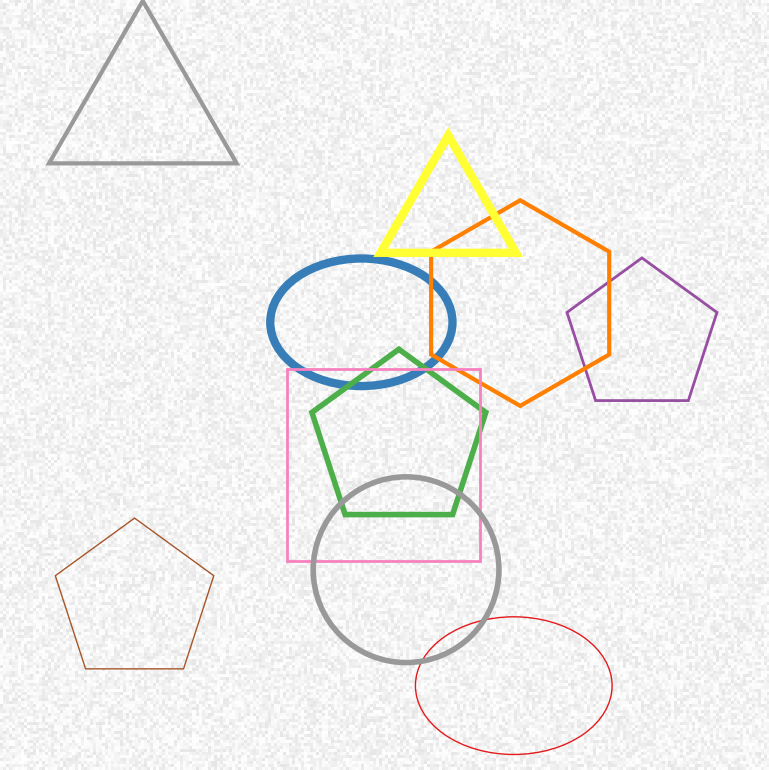[{"shape": "oval", "thickness": 0.5, "radius": 0.64, "center": [0.667, 0.11]}, {"shape": "oval", "thickness": 3, "radius": 0.59, "center": [0.469, 0.581]}, {"shape": "pentagon", "thickness": 2, "radius": 0.59, "center": [0.518, 0.428]}, {"shape": "pentagon", "thickness": 1, "radius": 0.51, "center": [0.834, 0.563]}, {"shape": "hexagon", "thickness": 1.5, "radius": 0.67, "center": [0.676, 0.606]}, {"shape": "triangle", "thickness": 3, "radius": 0.51, "center": [0.582, 0.722]}, {"shape": "pentagon", "thickness": 0.5, "radius": 0.54, "center": [0.175, 0.219]}, {"shape": "square", "thickness": 1, "radius": 0.63, "center": [0.498, 0.396]}, {"shape": "triangle", "thickness": 1.5, "radius": 0.7, "center": [0.185, 0.858]}, {"shape": "circle", "thickness": 2, "radius": 0.6, "center": [0.527, 0.26]}]